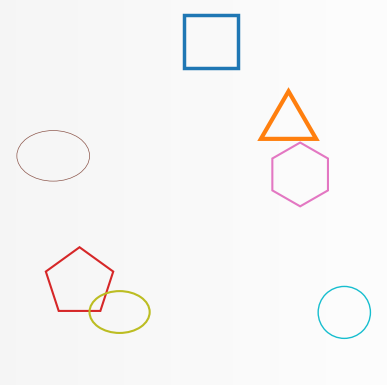[{"shape": "square", "thickness": 2.5, "radius": 0.34, "center": [0.545, 0.891]}, {"shape": "triangle", "thickness": 3, "radius": 0.41, "center": [0.745, 0.68]}, {"shape": "pentagon", "thickness": 1.5, "radius": 0.46, "center": [0.205, 0.266]}, {"shape": "oval", "thickness": 0.5, "radius": 0.47, "center": [0.137, 0.595]}, {"shape": "hexagon", "thickness": 1.5, "radius": 0.41, "center": [0.775, 0.547]}, {"shape": "oval", "thickness": 1.5, "radius": 0.39, "center": [0.309, 0.19]}, {"shape": "circle", "thickness": 1, "radius": 0.34, "center": [0.888, 0.189]}]